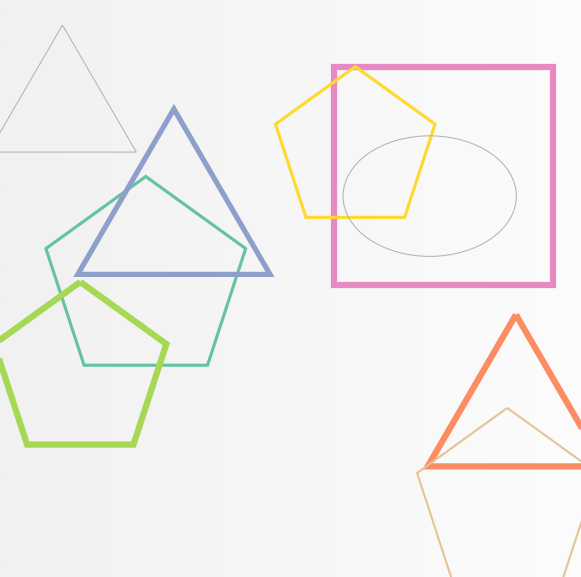[{"shape": "pentagon", "thickness": 1.5, "radius": 0.9, "center": [0.251, 0.513]}, {"shape": "triangle", "thickness": 3, "radius": 0.88, "center": [0.888, 0.279]}, {"shape": "triangle", "thickness": 2.5, "radius": 0.95, "center": [0.299, 0.619]}, {"shape": "square", "thickness": 3, "radius": 0.94, "center": [0.763, 0.695]}, {"shape": "pentagon", "thickness": 3, "radius": 0.78, "center": [0.138, 0.355]}, {"shape": "pentagon", "thickness": 1.5, "radius": 0.72, "center": [0.611, 0.739]}, {"shape": "pentagon", "thickness": 1, "radius": 0.82, "center": [0.873, 0.13]}, {"shape": "triangle", "thickness": 0.5, "radius": 0.73, "center": [0.107, 0.809]}, {"shape": "oval", "thickness": 0.5, "radius": 0.75, "center": [0.739, 0.66]}]